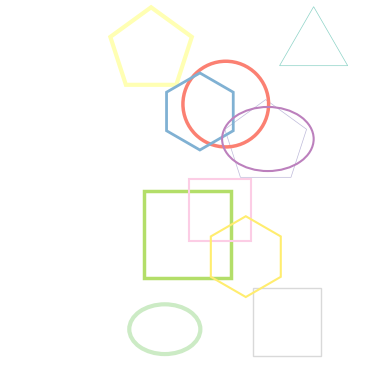[{"shape": "triangle", "thickness": 0.5, "radius": 0.51, "center": [0.815, 0.88]}, {"shape": "pentagon", "thickness": 3, "radius": 0.56, "center": [0.392, 0.87]}, {"shape": "pentagon", "thickness": 0.5, "radius": 0.56, "center": [0.69, 0.63]}, {"shape": "circle", "thickness": 2.5, "radius": 0.56, "center": [0.586, 0.73]}, {"shape": "hexagon", "thickness": 2, "radius": 0.5, "center": [0.519, 0.71]}, {"shape": "square", "thickness": 2.5, "radius": 0.56, "center": [0.486, 0.391]}, {"shape": "square", "thickness": 1.5, "radius": 0.4, "center": [0.572, 0.454]}, {"shape": "square", "thickness": 1, "radius": 0.44, "center": [0.746, 0.163]}, {"shape": "oval", "thickness": 1.5, "radius": 0.59, "center": [0.696, 0.639]}, {"shape": "oval", "thickness": 3, "radius": 0.46, "center": [0.428, 0.145]}, {"shape": "hexagon", "thickness": 1.5, "radius": 0.52, "center": [0.638, 0.333]}]